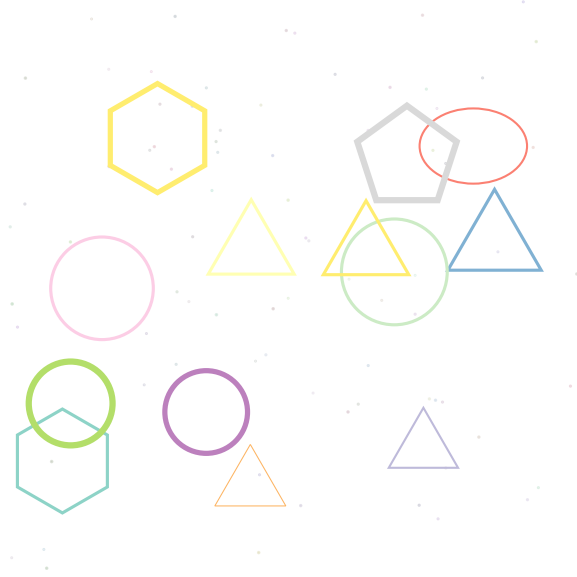[{"shape": "hexagon", "thickness": 1.5, "radius": 0.45, "center": [0.108, 0.201]}, {"shape": "triangle", "thickness": 1.5, "radius": 0.43, "center": [0.435, 0.567]}, {"shape": "triangle", "thickness": 1, "radius": 0.35, "center": [0.733, 0.224]}, {"shape": "oval", "thickness": 1, "radius": 0.47, "center": [0.82, 0.746]}, {"shape": "triangle", "thickness": 1.5, "radius": 0.47, "center": [0.856, 0.578]}, {"shape": "triangle", "thickness": 0.5, "radius": 0.35, "center": [0.433, 0.159]}, {"shape": "circle", "thickness": 3, "radius": 0.36, "center": [0.122, 0.3]}, {"shape": "circle", "thickness": 1.5, "radius": 0.44, "center": [0.177, 0.5]}, {"shape": "pentagon", "thickness": 3, "radius": 0.45, "center": [0.705, 0.726]}, {"shape": "circle", "thickness": 2.5, "radius": 0.36, "center": [0.357, 0.286]}, {"shape": "circle", "thickness": 1.5, "radius": 0.46, "center": [0.683, 0.528]}, {"shape": "hexagon", "thickness": 2.5, "radius": 0.47, "center": [0.273, 0.76]}, {"shape": "triangle", "thickness": 1.5, "radius": 0.43, "center": [0.634, 0.566]}]